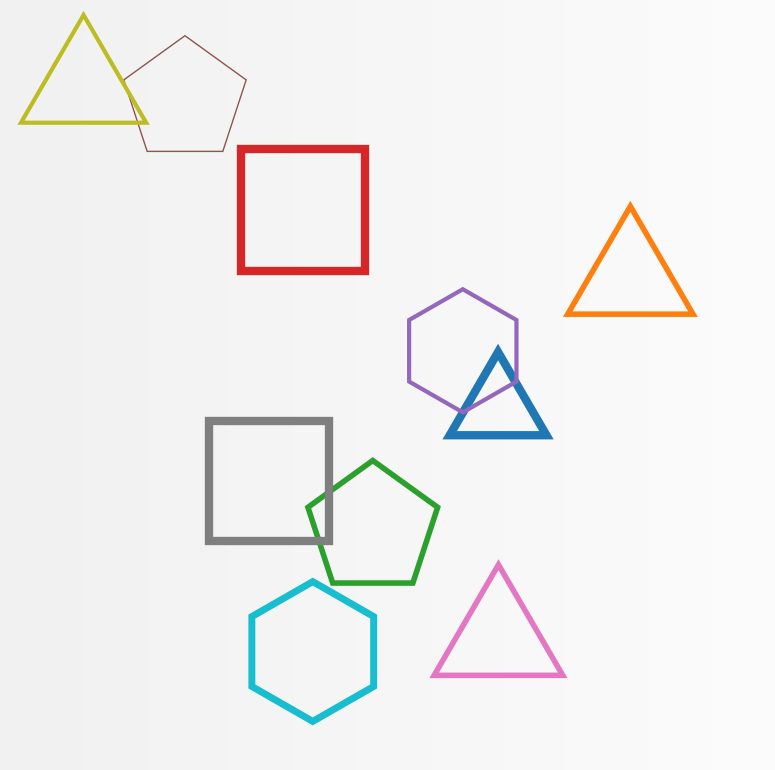[{"shape": "triangle", "thickness": 3, "radius": 0.36, "center": [0.643, 0.471]}, {"shape": "triangle", "thickness": 2, "radius": 0.47, "center": [0.813, 0.639]}, {"shape": "pentagon", "thickness": 2, "radius": 0.44, "center": [0.481, 0.314]}, {"shape": "square", "thickness": 3, "radius": 0.4, "center": [0.391, 0.728]}, {"shape": "hexagon", "thickness": 1.5, "radius": 0.4, "center": [0.597, 0.544]}, {"shape": "pentagon", "thickness": 0.5, "radius": 0.42, "center": [0.239, 0.871]}, {"shape": "triangle", "thickness": 2, "radius": 0.48, "center": [0.643, 0.171]}, {"shape": "square", "thickness": 3, "radius": 0.39, "center": [0.347, 0.375]}, {"shape": "triangle", "thickness": 1.5, "radius": 0.47, "center": [0.108, 0.887]}, {"shape": "hexagon", "thickness": 2.5, "radius": 0.45, "center": [0.404, 0.154]}]